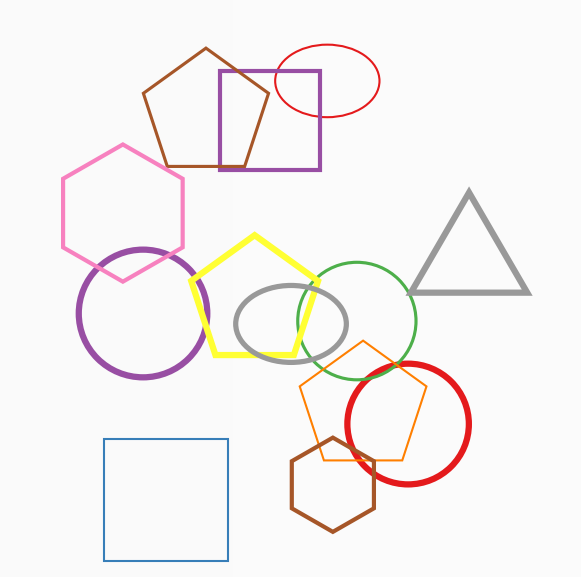[{"shape": "circle", "thickness": 3, "radius": 0.52, "center": [0.702, 0.265]}, {"shape": "oval", "thickness": 1, "radius": 0.45, "center": [0.563, 0.859]}, {"shape": "square", "thickness": 1, "radius": 0.53, "center": [0.285, 0.133]}, {"shape": "circle", "thickness": 1.5, "radius": 0.51, "center": [0.614, 0.443]}, {"shape": "circle", "thickness": 3, "radius": 0.55, "center": [0.246, 0.456]}, {"shape": "square", "thickness": 2, "radius": 0.43, "center": [0.465, 0.79]}, {"shape": "pentagon", "thickness": 1, "radius": 0.57, "center": [0.625, 0.295]}, {"shape": "pentagon", "thickness": 3, "radius": 0.57, "center": [0.438, 0.477]}, {"shape": "pentagon", "thickness": 1.5, "radius": 0.57, "center": [0.354, 0.803]}, {"shape": "hexagon", "thickness": 2, "radius": 0.41, "center": [0.573, 0.16]}, {"shape": "hexagon", "thickness": 2, "radius": 0.59, "center": [0.211, 0.63]}, {"shape": "oval", "thickness": 2.5, "radius": 0.48, "center": [0.501, 0.438]}, {"shape": "triangle", "thickness": 3, "radius": 0.58, "center": [0.807, 0.55]}]